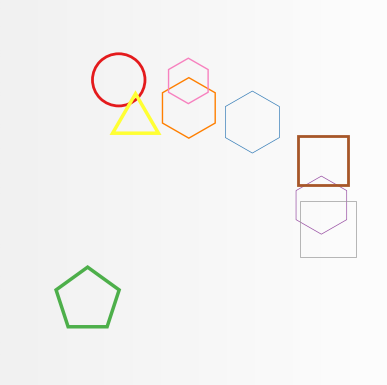[{"shape": "circle", "thickness": 2, "radius": 0.34, "center": [0.306, 0.793]}, {"shape": "hexagon", "thickness": 0.5, "radius": 0.4, "center": [0.651, 0.683]}, {"shape": "pentagon", "thickness": 2.5, "radius": 0.43, "center": [0.226, 0.221]}, {"shape": "hexagon", "thickness": 0.5, "radius": 0.38, "center": [0.829, 0.467]}, {"shape": "hexagon", "thickness": 1, "radius": 0.39, "center": [0.487, 0.72]}, {"shape": "triangle", "thickness": 2.5, "radius": 0.34, "center": [0.35, 0.688]}, {"shape": "square", "thickness": 2, "radius": 0.32, "center": [0.834, 0.583]}, {"shape": "hexagon", "thickness": 1, "radius": 0.29, "center": [0.486, 0.79]}, {"shape": "square", "thickness": 0.5, "radius": 0.36, "center": [0.846, 0.406]}]